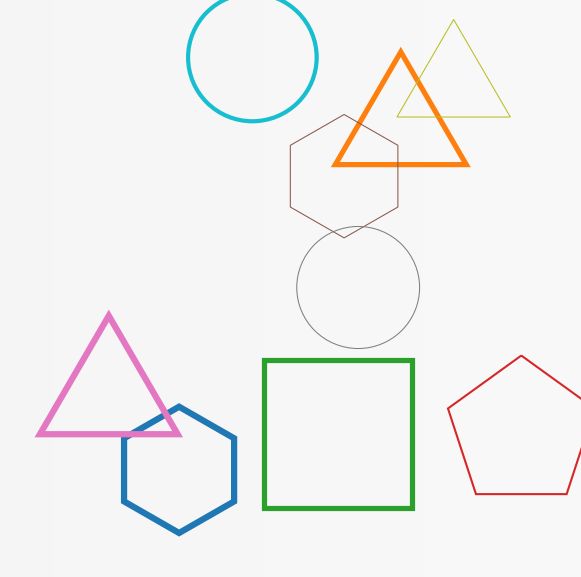[{"shape": "hexagon", "thickness": 3, "radius": 0.55, "center": [0.308, 0.186]}, {"shape": "triangle", "thickness": 2.5, "radius": 0.65, "center": [0.69, 0.779]}, {"shape": "square", "thickness": 2.5, "radius": 0.64, "center": [0.582, 0.248]}, {"shape": "pentagon", "thickness": 1, "radius": 0.66, "center": [0.897, 0.251]}, {"shape": "hexagon", "thickness": 0.5, "radius": 0.53, "center": [0.592, 0.694]}, {"shape": "triangle", "thickness": 3, "radius": 0.68, "center": [0.187, 0.316]}, {"shape": "circle", "thickness": 0.5, "radius": 0.53, "center": [0.616, 0.501]}, {"shape": "triangle", "thickness": 0.5, "radius": 0.56, "center": [0.78, 0.853]}, {"shape": "circle", "thickness": 2, "radius": 0.55, "center": [0.434, 0.9]}]